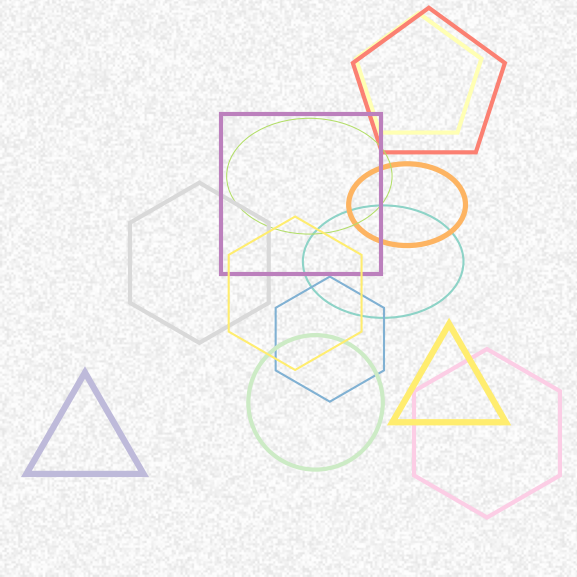[{"shape": "oval", "thickness": 1, "radius": 0.7, "center": [0.664, 0.546]}, {"shape": "pentagon", "thickness": 2, "radius": 0.57, "center": [0.725, 0.862]}, {"shape": "triangle", "thickness": 3, "radius": 0.59, "center": [0.147, 0.237]}, {"shape": "pentagon", "thickness": 2, "radius": 0.69, "center": [0.743, 0.847]}, {"shape": "hexagon", "thickness": 1, "radius": 0.54, "center": [0.571, 0.412]}, {"shape": "oval", "thickness": 2.5, "radius": 0.51, "center": [0.705, 0.645]}, {"shape": "oval", "thickness": 0.5, "radius": 0.72, "center": [0.536, 0.694]}, {"shape": "hexagon", "thickness": 2, "radius": 0.73, "center": [0.843, 0.249]}, {"shape": "hexagon", "thickness": 2, "radius": 0.69, "center": [0.345, 0.544]}, {"shape": "square", "thickness": 2, "radius": 0.7, "center": [0.521, 0.663]}, {"shape": "circle", "thickness": 2, "radius": 0.58, "center": [0.546, 0.302]}, {"shape": "triangle", "thickness": 3, "radius": 0.57, "center": [0.778, 0.325]}, {"shape": "hexagon", "thickness": 1, "radius": 0.66, "center": [0.511, 0.491]}]